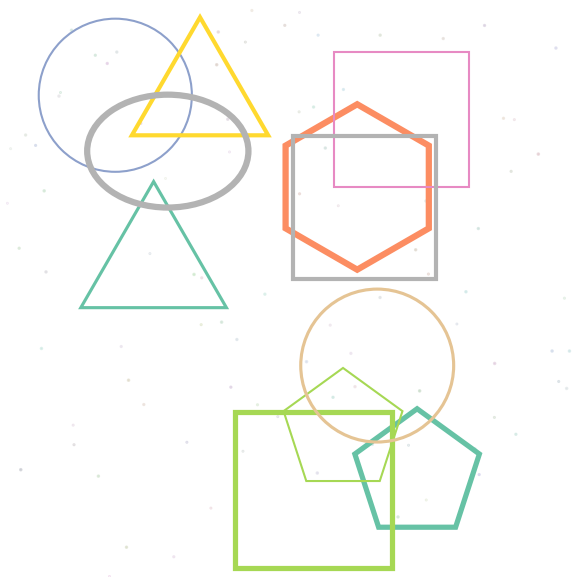[{"shape": "pentagon", "thickness": 2.5, "radius": 0.57, "center": [0.722, 0.178]}, {"shape": "triangle", "thickness": 1.5, "radius": 0.73, "center": [0.266, 0.539]}, {"shape": "hexagon", "thickness": 3, "radius": 0.72, "center": [0.619, 0.675]}, {"shape": "circle", "thickness": 1, "radius": 0.66, "center": [0.2, 0.834]}, {"shape": "square", "thickness": 1, "radius": 0.58, "center": [0.695, 0.791]}, {"shape": "square", "thickness": 2.5, "radius": 0.68, "center": [0.543, 0.151]}, {"shape": "pentagon", "thickness": 1, "radius": 0.54, "center": [0.594, 0.254]}, {"shape": "triangle", "thickness": 2, "radius": 0.68, "center": [0.346, 0.833]}, {"shape": "circle", "thickness": 1.5, "radius": 0.66, "center": [0.653, 0.366]}, {"shape": "oval", "thickness": 3, "radius": 0.7, "center": [0.291, 0.737]}, {"shape": "square", "thickness": 2, "radius": 0.62, "center": [0.631, 0.64]}]